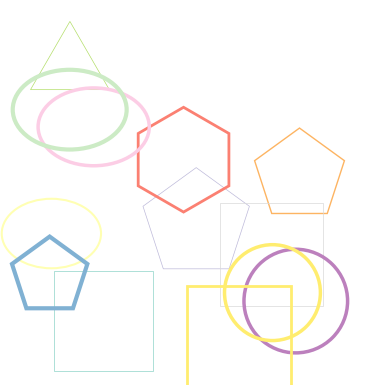[{"shape": "square", "thickness": 0.5, "radius": 0.64, "center": [0.269, 0.166]}, {"shape": "oval", "thickness": 1.5, "radius": 0.64, "center": [0.133, 0.393]}, {"shape": "pentagon", "thickness": 0.5, "radius": 0.73, "center": [0.51, 0.419]}, {"shape": "hexagon", "thickness": 2, "radius": 0.68, "center": [0.477, 0.585]}, {"shape": "pentagon", "thickness": 3, "radius": 0.51, "center": [0.129, 0.283]}, {"shape": "pentagon", "thickness": 1, "radius": 0.61, "center": [0.778, 0.545]}, {"shape": "triangle", "thickness": 0.5, "radius": 0.59, "center": [0.182, 0.826]}, {"shape": "oval", "thickness": 2.5, "radius": 0.72, "center": [0.243, 0.671]}, {"shape": "square", "thickness": 0.5, "radius": 0.67, "center": [0.705, 0.339]}, {"shape": "circle", "thickness": 2.5, "radius": 0.67, "center": [0.768, 0.218]}, {"shape": "oval", "thickness": 3, "radius": 0.74, "center": [0.181, 0.715]}, {"shape": "circle", "thickness": 2.5, "radius": 0.62, "center": [0.708, 0.24]}, {"shape": "square", "thickness": 2, "radius": 0.67, "center": [0.621, 0.122]}]